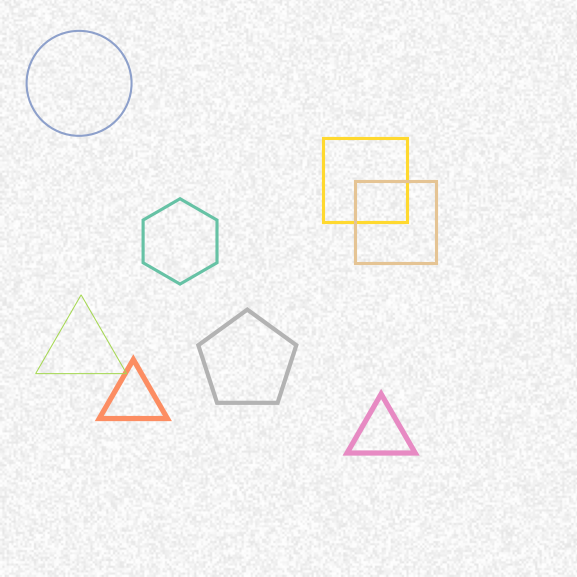[{"shape": "hexagon", "thickness": 1.5, "radius": 0.37, "center": [0.312, 0.581]}, {"shape": "triangle", "thickness": 2.5, "radius": 0.34, "center": [0.231, 0.308]}, {"shape": "circle", "thickness": 1, "radius": 0.45, "center": [0.137, 0.855]}, {"shape": "triangle", "thickness": 2.5, "radius": 0.34, "center": [0.66, 0.249]}, {"shape": "triangle", "thickness": 0.5, "radius": 0.45, "center": [0.14, 0.398]}, {"shape": "square", "thickness": 1.5, "radius": 0.36, "center": [0.633, 0.687]}, {"shape": "square", "thickness": 1.5, "radius": 0.35, "center": [0.685, 0.614]}, {"shape": "pentagon", "thickness": 2, "radius": 0.45, "center": [0.428, 0.374]}]